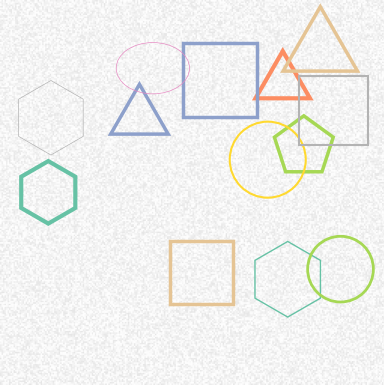[{"shape": "hexagon", "thickness": 3, "radius": 0.41, "center": [0.125, 0.5]}, {"shape": "hexagon", "thickness": 1, "radius": 0.49, "center": [0.747, 0.275]}, {"shape": "triangle", "thickness": 3, "radius": 0.41, "center": [0.734, 0.786]}, {"shape": "square", "thickness": 2.5, "radius": 0.48, "center": [0.57, 0.793]}, {"shape": "triangle", "thickness": 2.5, "radius": 0.43, "center": [0.362, 0.695]}, {"shape": "oval", "thickness": 0.5, "radius": 0.48, "center": [0.397, 0.823]}, {"shape": "circle", "thickness": 2, "radius": 0.43, "center": [0.884, 0.301]}, {"shape": "pentagon", "thickness": 2.5, "radius": 0.4, "center": [0.789, 0.619]}, {"shape": "circle", "thickness": 1.5, "radius": 0.49, "center": [0.695, 0.585]}, {"shape": "square", "thickness": 2.5, "radius": 0.41, "center": [0.523, 0.293]}, {"shape": "triangle", "thickness": 2.5, "radius": 0.56, "center": [0.832, 0.871]}, {"shape": "square", "thickness": 1.5, "radius": 0.45, "center": [0.866, 0.713]}, {"shape": "hexagon", "thickness": 0.5, "radius": 0.48, "center": [0.132, 0.694]}]